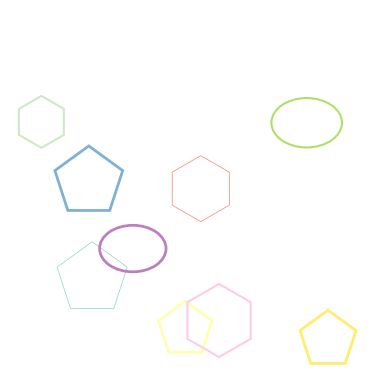[{"shape": "pentagon", "thickness": 0.5, "radius": 0.48, "center": [0.239, 0.276]}, {"shape": "pentagon", "thickness": 2, "radius": 0.37, "center": [0.481, 0.144]}, {"shape": "hexagon", "thickness": 0.5, "radius": 0.43, "center": [0.522, 0.51]}, {"shape": "pentagon", "thickness": 2, "radius": 0.46, "center": [0.231, 0.528]}, {"shape": "oval", "thickness": 1.5, "radius": 0.46, "center": [0.797, 0.681]}, {"shape": "hexagon", "thickness": 1.5, "radius": 0.48, "center": [0.569, 0.167]}, {"shape": "oval", "thickness": 2, "radius": 0.43, "center": [0.345, 0.354]}, {"shape": "hexagon", "thickness": 1.5, "radius": 0.34, "center": [0.108, 0.683]}, {"shape": "pentagon", "thickness": 2, "radius": 0.38, "center": [0.852, 0.118]}]